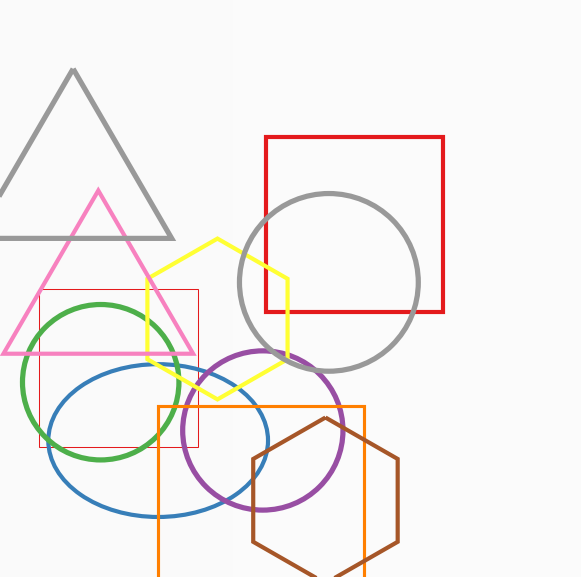[{"shape": "square", "thickness": 0.5, "radius": 0.68, "center": [0.204, 0.362]}, {"shape": "square", "thickness": 2, "radius": 0.76, "center": [0.611, 0.61]}, {"shape": "oval", "thickness": 2, "radius": 0.94, "center": [0.272, 0.236]}, {"shape": "circle", "thickness": 2.5, "radius": 0.67, "center": [0.173, 0.337]}, {"shape": "circle", "thickness": 2.5, "radius": 0.69, "center": [0.452, 0.254]}, {"shape": "square", "thickness": 1.5, "radius": 0.89, "center": [0.449, 0.119]}, {"shape": "hexagon", "thickness": 2, "radius": 0.7, "center": [0.374, 0.447]}, {"shape": "hexagon", "thickness": 2, "radius": 0.72, "center": [0.56, 0.133]}, {"shape": "triangle", "thickness": 2, "radius": 0.94, "center": [0.169, 0.481]}, {"shape": "triangle", "thickness": 2.5, "radius": 0.98, "center": [0.126, 0.684]}, {"shape": "circle", "thickness": 2.5, "radius": 0.77, "center": [0.566, 0.51]}]